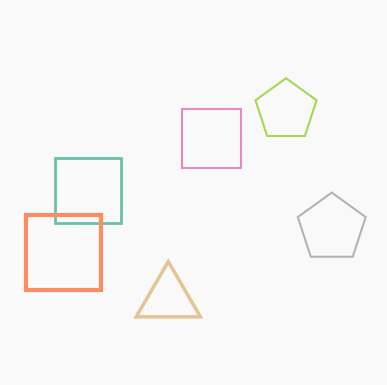[{"shape": "square", "thickness": 2, "radius": 0.42, "center": [0.228, 0.506]}, {"shape": "square", "thickness": 3, "radius": 0.48, "center": [0.164, 0.344]}, {"shape": "square", "thickness": 1.5, "radius": 0.38, "center": [0.545, 0.64]}, {"shape": "pentagon", "thickness": 1.5, "radius": 0.41, "center": [0.738, 0.714]}, {"shape": "triangle", "thickness": 2.5, "radius": 0.48, "center": [0.434, 0.225]}, {"shape": "pentagon", "thickness": 1.5, "radius": 0.46, "center": [0.856, 0.408]}]